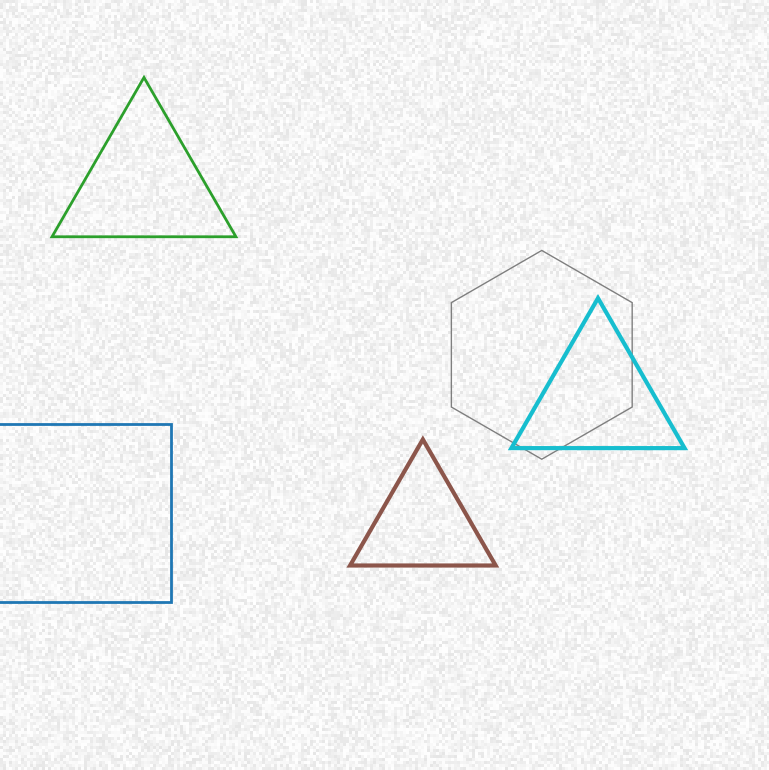[{"shape": "square", "thickness": 1, "radius": 0.58, "center": [0.107, 0.333]}, {"shape": "triangle", "thickness": 1, "radius": 0.69, "center": [0.187, 0.761]}, {"shape": "triangle", "thickness": 1.5, "radius": 0.55, "center": [0.549, 0.32]}, {"shape": "hexagon", "thickness": 0.5, "radius": 0.68, "center": [0.704, 0.539]}, {"shape": "triangle", "thickness": 1.5, "radius": 0.65, "center": [0.777, 0.483]}]